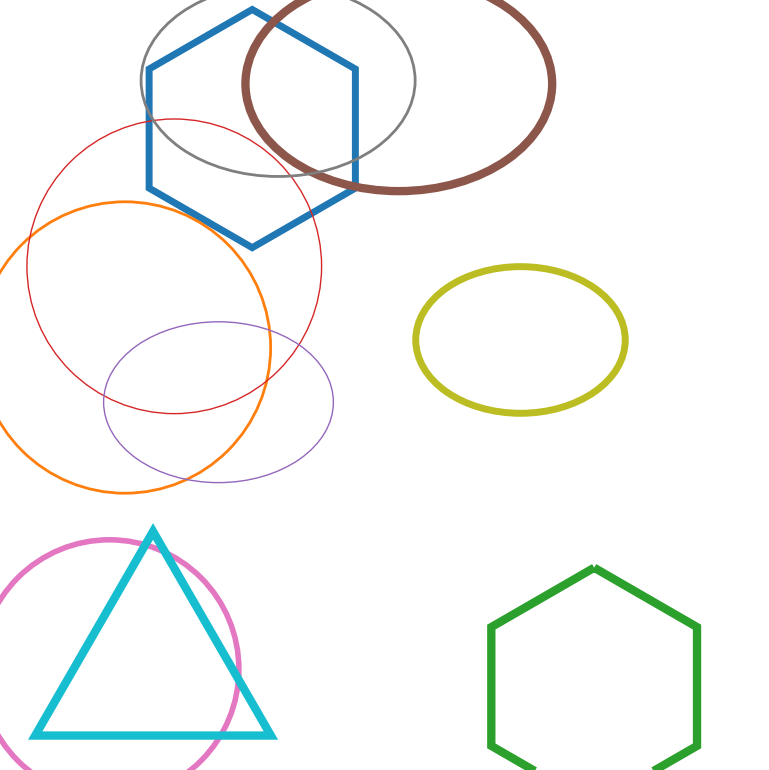[{"shape": "hexagon", "thickness": 2.5, "radius": 0.77, "center": [0.328, 0.833]}, {"shape": "circle", "thickness": 1, "radius": 0.95, "center": [0.162, 0.549]}, {"shape": "hexagon", "thickness": 3, "radius": 0.77, "center": [0.772, 0.108]}, {"shape": "circle", "thickness": 0.5, "radius": 0.96, "center": [0.226, 0.654]}, {"shape": "oval", "thickness": 0.5, "radius": 0.75, "center": [0.284, 0.478]}, {"shape": "oval", "thickness": 3, "radius": 1.0, "center": [0.518, 0.891]}, {"shape": "circle", "thickness": 2, "radius": 0.84, "center": [0.142, 0.131]}, {"shape": "oval", "thickness": 1, "radius": 0.89, "center": [0.361, 0.895]}, {"shape": "oval", "thickness": 2.5, "radius": 0.68, "center": [0.676, 0.558]}, {"shape": "triangle", "thickness": 3, "radius": 0.88, "center": [0.199, 0.133]}]